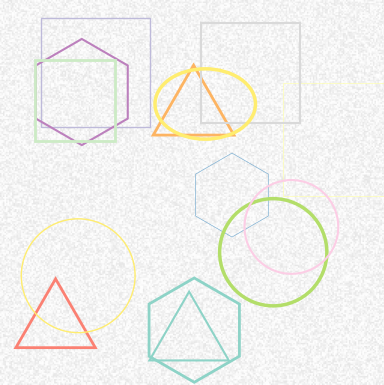[{"shape": "triangle", "thickness": 1.5, "radius": 0.6, "center": [0.491, 0.123]}, {"shape": "hexagon", "thickness": 2, "radius": 0.68, "center": [0.505, 0.143]}, {"shape": "square", "thickness": 0.5, "radius": 0.73, "center": [0.882, 0.638]}, {"shape": "square", "thickness": 1, "radius": 0.71, "center": [0.248, 0.812]}, {"shape": "triangle", "thickness": 2, "radius": 0.6, "center": [0.144, 0.157]}, {"shape": "hexagon", "thickness": 0.5, "radius": 0.54, "center": [0.603, 0.493]}, {"shape": "triangle", "thickness": 2, "radius": 0.61, "center": [0.503, 0.71]}, {"shape": "circle", "thickness": 2.5, "radius": 0.7, "center": [0.71, 0.345]}, {"shape": "circle", "thickness": 1.5, "radius": 0.61, "center": [0.757, 0.411]}, {"shape": "square", "thickness": 1.5, "radius": 0.65, "center": [0.65, 0.811]}, {"shape": "hexagon", "thickness": 1.5, "radius": 0.69, "center": [0.212, 0.761]}, {"shape": "square", "thickness": 2, "radius": 0.52, "center": [0.194, 0.739]}, {"shape": "circle", "thickness": 1, "radius": 0.74, "center": [0.203, 0.284]}, {"shape": "oval", "thickness": 2.5, "radius": 0.65, "center": [0.533, 0.73]}]